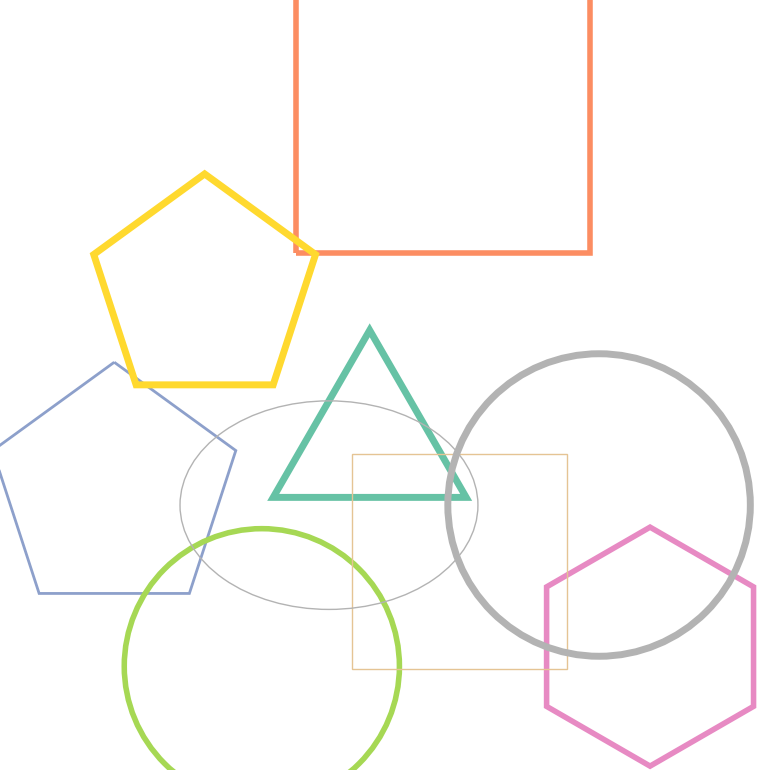[{"shape": "triangle", "thickness": 2.5, "radius": 0.72, "center": [0.48, 0.426]}, {"shape": "square", "thickness": 2, "radius": 0.96, "center": [0.576, 0.863]}, {"shape": "pentagon", "thickness": 1, "radius": 0.83, "center": [0.148, 0.364]}, {"shape": "hexagon", "thickness": 2, "radius": 0.78, "center": [0.844, 0.16]}, {"shape": "circle", "thickness": 2, "radius": 0.89, "center": [0.34, 0.135]}, {"shape": "pentagon", "thickness": 2.5, "radius": 0.76, "center": [0.266, 0.623]}, {"shape": "square", "thickness": 0.5, "radius": 0.7, "center": [0.597, 0.27]}, {"shape": "circle", "thickness": 2.5, "radius": 0.98, "center": [0.778, 0.344]}, {"shape": "oval", "thickness": 0.5, "radius": 0.97, "center": [0.427, 0.344]}]